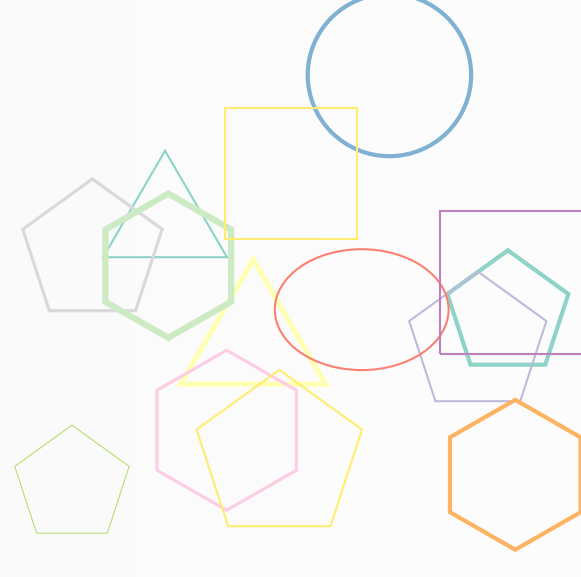[{"shape": "pentagon", "thickness": 2, "radius": 0.55, "center": [0.874, 0.456]}, {"shape": "triangle", "thickness": 1, "radius": 0.61, "center": [0.284, 0.615]}, {"shape": "triangle", "thickness": 2.5, "radius": 0.72, "center": [0.436, 0.406]}, {"shape": "pentagon", "thickness": 1, "radius": 0.62, "center": [0.822, 0.405]}, {"shape": "oval", "thickness": 1, "radius": 0.75, "center": [0.622, 0.463]}, {"shape": "circle", "thickness": 2, "radius": 0.7, "center": [0.67, 0.869]}, {"shape": "hexagon", "thickness": 2, "radius": 0.65, "center": [0.887, 0.177]}, {"shape": "pentagon", "thickness": 0.5, "radius": 0.52, "center": [0.124, 0.16]}, {"shape": "hexagon", "thickness": 1.5, "radius": 0.69, "center": [0.39, 0.254]}, {"shape": "pentagon", "thickness": 1.5, "radius": 0.63, "center": [0.159, 0.563]}, {"shape": "square", "thickness": 1, "radius": 0.62, "center": [0.882, 0.509]}, {"shape": "hexagon", "thickness": 3, "radius": 0.62, "center": [0.29, 0.539]}, {"shape": "square", "thickness": 1, "radius": 0.56, "center": [0.501, 0.699]}, {"shape": "pentagon", "thickness": 1, "radius": 0.75, "center": [0.481, 0.209]}]